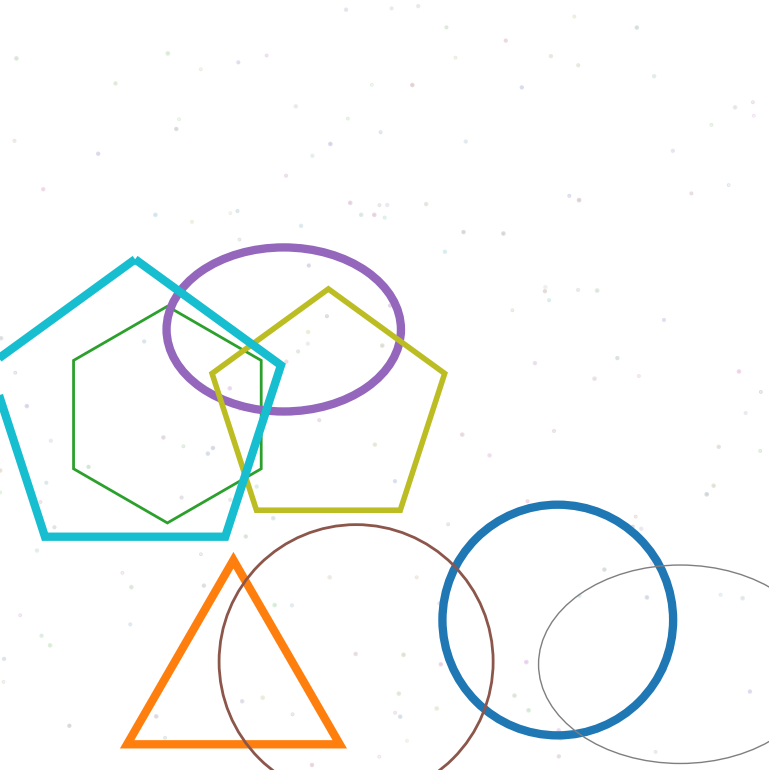[{"shape": "circle", "thickness": 3, "radius": 0.75, "center": [0.724, 0.195]}, {"shape": "triangle", "thickness": 3, "radius": 0.8, "center": [0.303, 0.113]}, {"shape": "hexagon", "thickness": 1, "radius": 0.7, "center": [0.217, 0.462]}, {"shape": "oval", "thickness": 3, "radius": 0.76, "center": [0.369, 0.572]}, {"shape": "circle", "thickness": 1, "radius": 0.89, "center": [0.462, 0.141]}, {"shape": "oval", "thickness": 0.5, "radius": 0.92, "center": [0.884, 0.137]}, {"shape": "pentagon", "thickness": 2, "radius": 0.79, "center": [0.426, 0.466]}, {"shape": "pentagon", "thickness": 3, "radius": 1.0, "center": [0.175, 0.464]}]